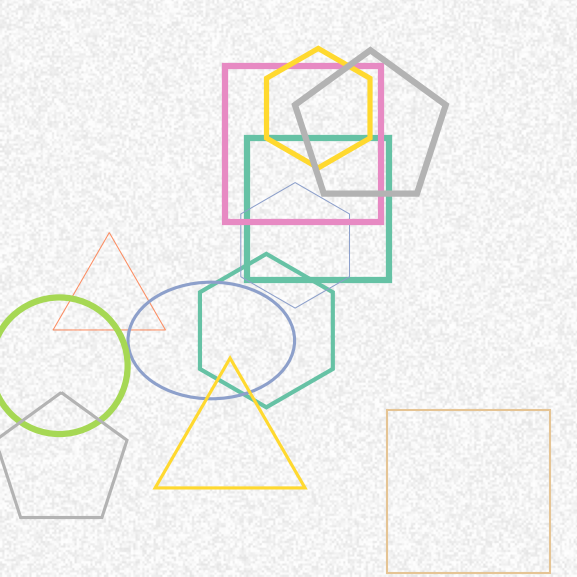[{"shape": "hexagon", "thickness": 2, "radius": 0.66, "center": [0.461, 0.427]}, {"shape": "square", "thickness": 3, "radius": 0.62, "center": [0.551, 0.637]}, {"shape": "triangle", "thickness": 0.5, "radius": 0.56, "center": [0.189, 0.484]}, {"shape": "oval", "thickness": 1.5, "radius": 0.72, "center": [0.366, 0.41]}, {"shape": "hexagon", "thickness": 0.5, "radius": 0.54, "center": [0.511, 0.574]}, {"shape": "square", "thickness": 3, "radius": 0.68, "center": [0.524, 0.75]}, {"shape": "circle", "thickness": 3, "radius": 0.59, "center": [0.103, 0.366]}, {"shape": "hexagon", "thickness": 2.5, "radius": 0.52, "center": [0.551, 0.812]}, {"shape": "triangle", "thickness": 1.5, "radius": 0.75, "center": [0.398, 0.229]}, {"shape": "square", "thickness": 1, "radius": 0.7, "center": [0.811, 0.148]}, {"shape": "pentagon", "thickness": 3, "radius": 0.69, "center": [0.641, 0.775]}, {"shape": "pentagon", "thickness": 1.5, "radius": 0.6, "center": [0.106, 0.2]}]